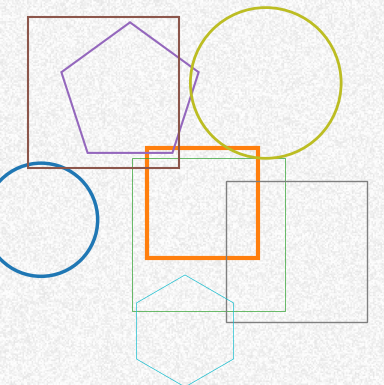[{"shape": "circle", "thickness": 2.5, "radius": 0.74, "center": [0.107, 0.429]}, {"shape": "square", "thickness": 3, "radius": 0.72, "center": [0.525, 0.473]}, {"shape": "square", "thickness": 0.5, "radius": 0.99, "center": [0.542, 0.391]}, {"shape": "pentagon", "thickness": 1.5, "radius": 0.94, "center": [0.338, 0.755]}, {"shape": "square", "thickness": 1.5, "radius": 0.98, "center": [0.269, 0.76]}, {"shape": "square", "thickness": 1, "radius": 0.92, "center": [0.771, 0.347]}, {"shape": "circle", "thickness": 2, "radius": 0.98, "center": [0.69, 0.785]}, {"shape": "hexagon", "thickness": 0.5, "radius": 0.73, "center": [0.48, 0.14]}]